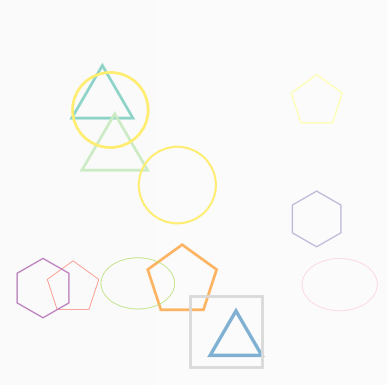[{"shape": "triangle", "thickness": 2, "radius": 0.46, "center": [0.264, 0.739]}, {"shape": "pentagon", "thickness": 1, "radius": 0.35, "center": [0.817, 0.737]}, {"shape": "hexagon", "thickness": 1, "radius": 0.36, "center": [0.817, 0.431]}, {"shape": "pentagon", "thickness": 0.5, "radius": 0.35, "center": [0.188, 0.253]}, {"shape": "triangle", "thickness": 2.5, "radius": 0.38, "center": [0.609, 0.115]}, {"shape": "pentagon", "thickness": 2, "radius": 0.47, "center": [0.47, 0.271]}, {"shape": "oval", "thickness": 0.5, "radius": 0.48, "center": [0.356, 0.264]}, {"shape": "oval", "thickness": 0.5, "radius": 0.49, "center": [0.877, 0.261]}, {"shape": "square", "thickness": 2, "radius": 0.46, "center": [0.584, 0.14]}, {"shape": "hexagon", "thickness": 1, "radius": 0.39, "center": [0.111, 0.252]}, {"shape": "triangle", "thickness": 2, "radius": 0.49, "center": [0.296, 0.607]}, {"shape": "circle", "thickness": 2, "radius": 0.49, "center": [0.285, 0.714]}, {"shape": "circle", "thickness": 1.5, "radius": 0.5, "center": [0.458, 0.519]}]